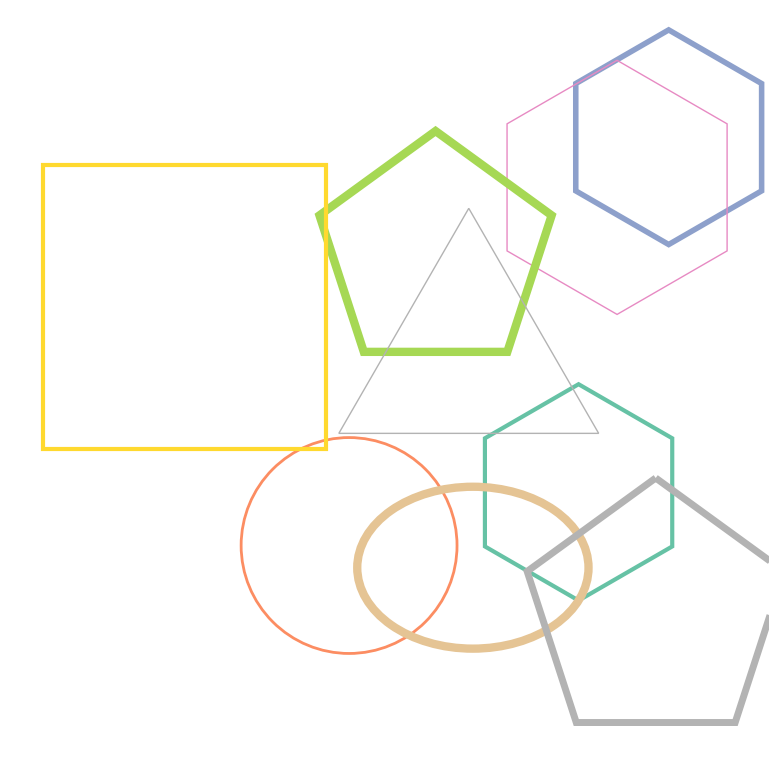[{"shape": "hexagon", "thickness": 1.5, "radius": 0.7, "center": [0.751, 0.361]}, {"shape": "circle", "thickness": 1, "radius": 0.7, "center": [0.453, 0.292]}, {"shape": "hexagon", "thickness": 2, "radius": 0.7, "center": [0.868, 0.822]}, {"shape": "hexagon", "thickness": 0.5, "radius": 0.82, "center": [0.801, 0.757]}, {"shape": "pentagon", "thickness": 3, "radius": 0.79, "center": [0.566, 0.671]}, {"shape": "square", "thickness": 1.5, "radius": 0.92, "center": [0.239, 0.602]}, {"shape": "oval", "thickness": 3, "radius": 0.75, "center": [0.614, 0.263]}, {"shape": "triangle", "thickness": 0.5, "radius": 0.97, "center": [0.609, 0.535]}, {"shape": "pentagon", "thickness": 2.5, "radius": 0.88, "center": [0.852, 0.204]}]